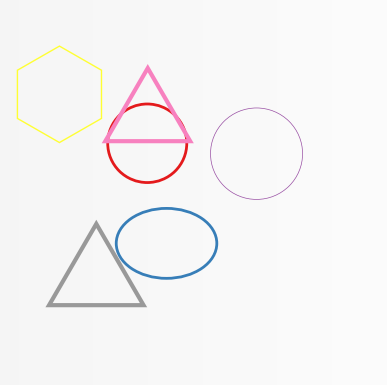[{"shape": "circle", "thickness": 2, "radius": 0.51, "center": [0.38, 0.628]}, {"shape": "oval", "thickness": 2, "radius": 0.65, "center": [0.43, 0.368]}, {"shape": "circle", "thickness": 0.5, "radius": 0.59, "center": [0.662, 0.601]}, {"shape": "hexagon", "thickness": 1, "radius": 0.63, "center": [0.153, 0.755]}, {"shape": "triangle", "thickness": 3, "radius": 0.63, "center": [0.381, 0.697]}, {"shape": "triangle", "thickness": 3, "radius": 0.7, "center": [0.249, 0.278]}]